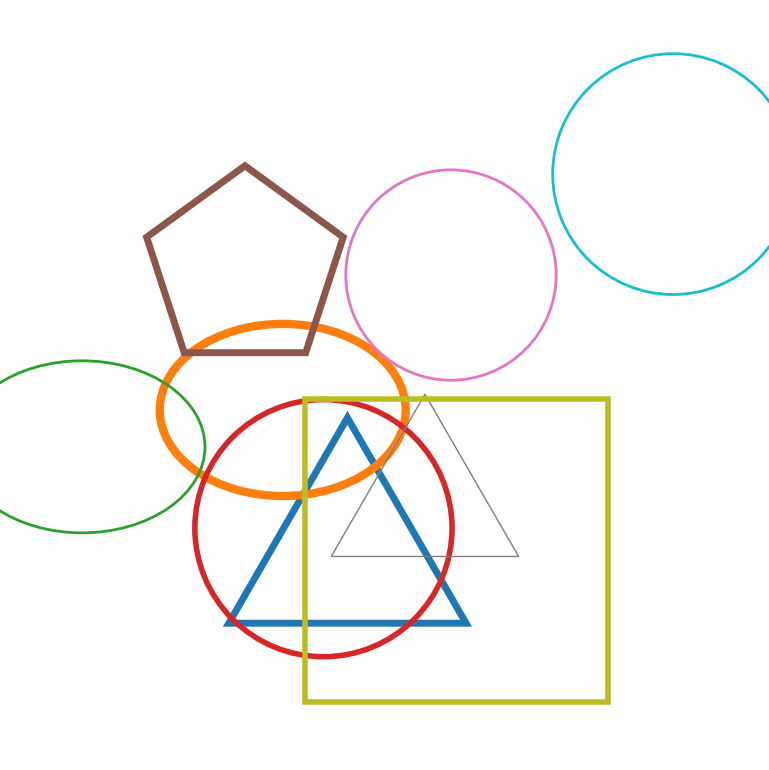[{"shape": "triangle", "thickness": 2.5, "radius": 0.89, "center": [0.451, 0.28]}, {"shape": "oval", "thickness": 3, "radius": 0.8, "center": [0.367, 0.468]}, {"shape": "oval", "thickness": 1, "radius": 0.8, "center": [0.107, 0.42]}, {"shape": "circle", "thickness": 2, "radius": 0.84, "center": [0.42, 0.314]}, {"shape": "pentagon", "thickness": 2.5, "radius": 0.67, "center": [0.318, 0.651]}, {"shape": "circle", "thickness": 1, "radius": 0.68, "center": [0.586, 0.643]}, {"shape": "triangle", "thickness": 0.5, "radius": 0.7, "center": [0.552, 0.348]}, {"shape": "square", "thickness": 2, "radius": 0.98, "center": [0.593, 0.285]}, {"shape": "circle", "thickness": 1, "radius": 0.78, "center": [0.874, 0.774]}]